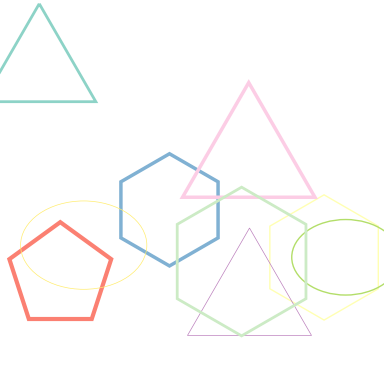[{"shape": "triangle", "thickness": 2, "radius": 0.85, "center": [0.102, 0.821]}, {"shape": "hexagon", "thickness": 1, "radius": 0.81, "center": [0.842, 0.331]}, {"shape": "pentagon", "thickness": 3, "radius": 0.7, "center": [0.157, 0.284]}, {"shape": "hexagon", "thickness": 2.5, "radius": 0.73, "center": [0.44, 0.455]}, {"shape": "oval", "thickness": 1, "radius": 0.7, "center": [0.898, 0.332]}, {"shape": "triangle", "thickness": 2.5, "radius": 0.99, "center": [0.646, 0.587]}, {"shape": "triangle", "thickness": 0.5, "radius": 0.93, "center": [0.648, 0.222]}, {"shape": "hexagon", "thickness": 2, "radius": 0.97, "center": [0.628, 0.321]}, {"shape": "oval", "thickness": 0.5, "radius": 0.82, "center": [0.217, 0.363]}]